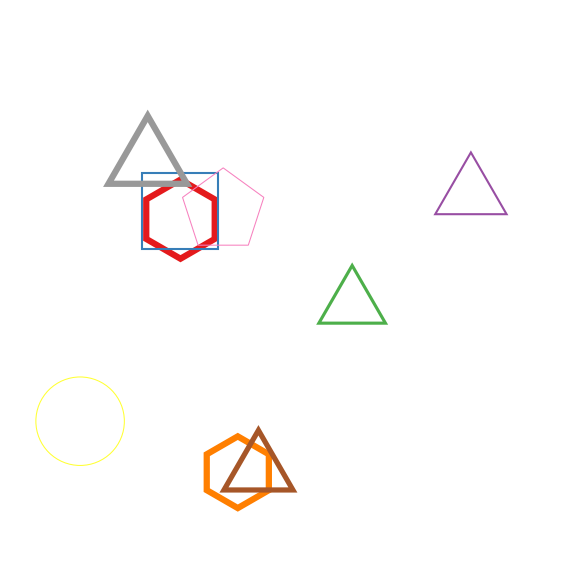[{"shape": "hexagon", "thickness": 3, "radius": 0.34, "center": [0.313, 0.62]}, {"shape": "square", "thickness": 1, "radius": 0.33, "center": [0.312, 0.634]}, {"shape": "triangle", "thickness": 1.5, "radius": 0.33, "center": [0.61, 0.473]}, {"shape": "triangle", "thickness": 1, "radius": 0.36, "center": [0.815, 0.664]}, {"shape": "hexagon", "thickness": 3, "radius": 0.31, "center": [0.412, 0.181]}, {"shape": "circle", "thickness": 0.5, "radius": 0.38, "center": [0.139, 0.27]}, {"shape": "triangle", "thickness": 2.5, "radius": 0.34, "center": [0.448, 0.185]}, {"shape": "pentagon", "thickness": 0.5, "radius": 0.37, "center": [0.386, 0.634]}, {"shape": "triangle", "thickness": 3, "radius": 0.39, "center": [0.256, 0.72]}]